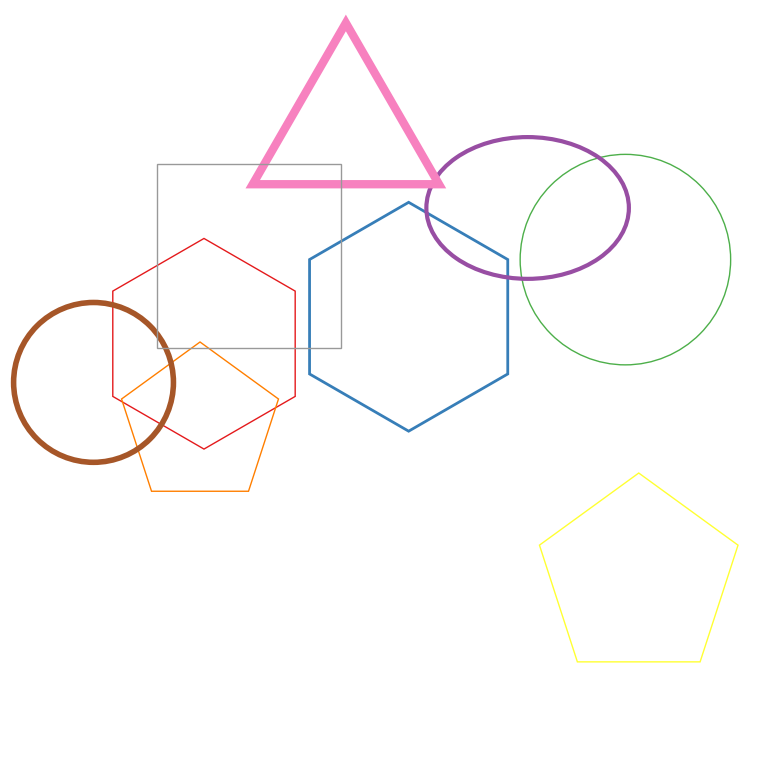[{"shape": "hexagon", "thickness": 0.5, "radius": 0.68, "center": [0.265, 0.554]}, {"shape": "hexagon", "thickness": 1, "radius": 0.74, "center": [0.531, 0.589]}, {"shape": "circle", "thickness": 0.5, "radius": 0.68, "center": [0.812, 0.663]}, {"shape": "oval", "thickness": 1.5, "radius": 0.66, "center": [0.685, 0.73]}, {"shape": "pentagon", "thickness": 0.5, "radius": 0.54, "center": [0.26, 0.449]}, {"shape": "pentagon", "thickness": 0.5, "radius": 0.68, "center": [0.83, 0.25]}, {"shape": "circle", "thickness": 2, "radius": 0.52, "center": [0.121, 0.503]}, {"shape": "triangle", "thickness": 3, "radius": 0.7, "center": [0.449, 0.831]}, {"shape": "square", "thickness": 0.5, "radius": 0.6, "center": [0.323, 0.667]}]